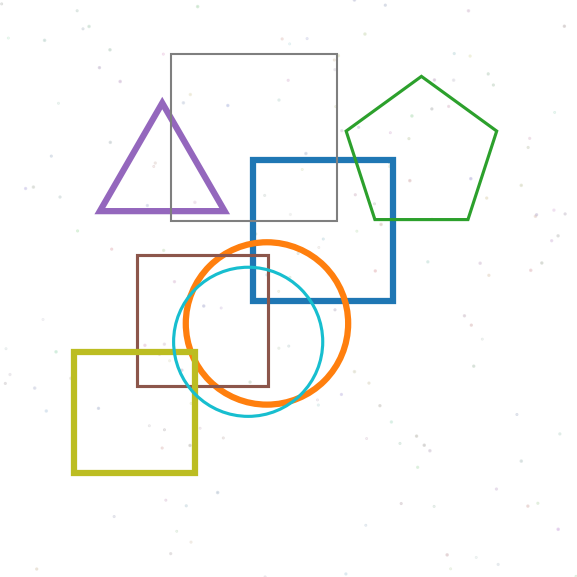[{"shape": "square", "thickness": 3, "radius": 0.61, "center": [0.559, 0.6]}, {"shape": "circle", "thickness": 3, "radius": 0.7, "center": [0.462, 0.439]}, {"shape": "pentagon", "thickness": 1.5, "radius": 0.69, "center": [0.73, 0.73]}, {"shape": "triangle", "thickness": 3, "radius": 0.62, "center": [0.281, 0.696]}, {"shape": "square", "thickness": 1.5, "radius": 0.57, "center": [0.351, 0.444]}, {"shape": "square", "thickness": 1, "radius": 0.72, "center": [0.44, 0.761]}, {"shape": "square", "thickness": 3, "radius": 0.53, "center": [0.232, 0.285]}, {"shape": "circle", "thickness": 1.5, "radius": 0.65, "center": [0.43, 0.407]}]